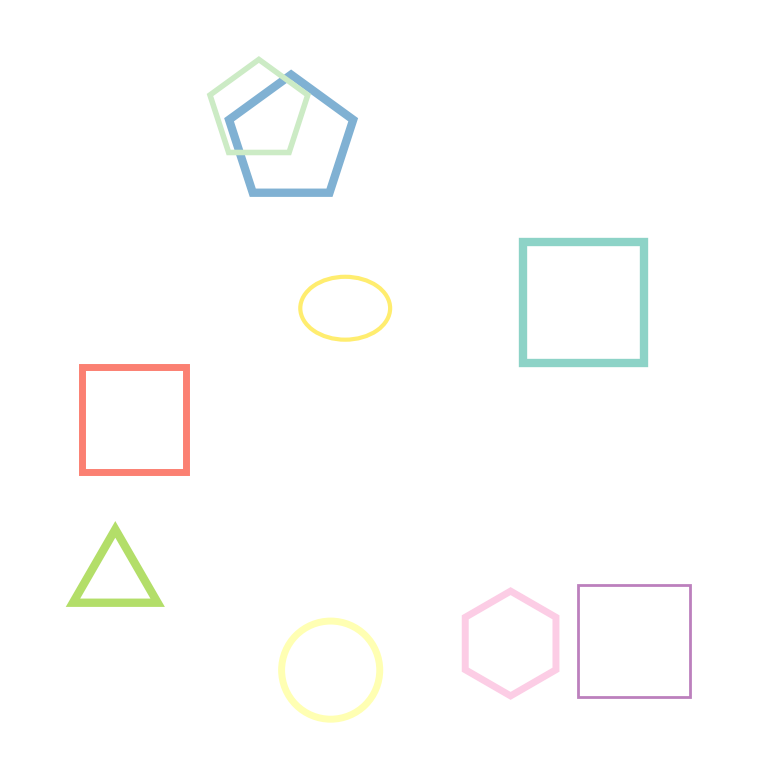[{"shape": "square", "thickness": 3, "radius": 0.39, "center": [0.758, 0.607]}, {"shape": "circle", "thickness": 2.5, "radius": 0.32, "center": [0.429, 0.13]}, {"shape": "square", "thickness": 2.5, "radius": 0.34, "center": [0.174, 0.455]}, {"shape": "pentagon", "thickness": 3, "radius": 0.42, "center": [0.378, 0.818]}, {"shape": "triangle", "thickness": 3, "radius": 0.32, "center": [0.15, 0.249]}, {"shape": "hexagon", "thickness": 2.5, "radius": 0.34, "center": [0.663, 0.164]}, {"shape": "square", "thickness": 1, "radius": 0.36, "center": [0.823, 0.168]}, {"shape": "pentagon", "thickness": 2, "radius": 0.33, "center": [0.336, 0.856]}, {"shape": "oval", "thickness": 1.5, "radius": 0.29, "center": [0.448, 0.6]}]